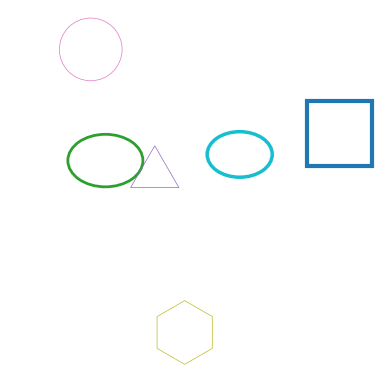[{"shape": "square", "thickness": 3, "radius": 0.42, "center": [0.881, 0.654]}, {"shape": "oval", "thickness": 2, "radius": 0.49, "center": [0.274, 0.583]}, {"shape": "triangle", "thickness": 0.5, "radius": 0.36, "center": [0.402, 0.549]}, {"shape": "circle", "thickness": 0.5, "radius": 0.41, "center": [0.236, 0.872]}, {"shape": "hexagon", "thickness": 0.5, "radius": 0.41, "center": [0.48, 0.136]}, {"shape": "oval", "thickness": 2.5, "radius": 0.42, "center": [0.623, 0.599]}]